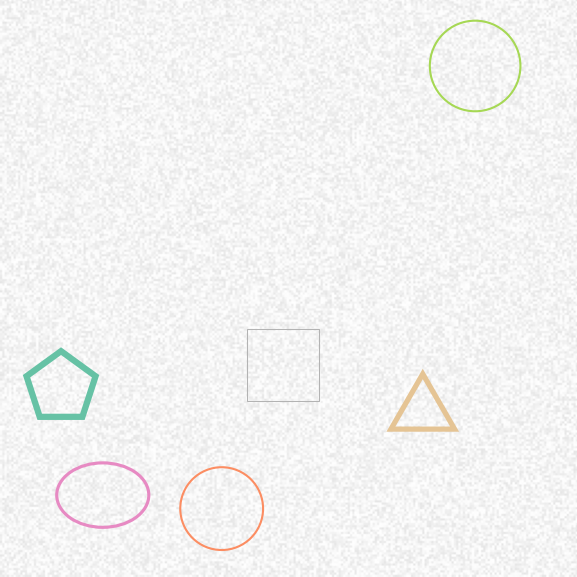[{"shape": "pentagon", "thickness": 3, "radius": 0.31, "center": [0.106, 0.328]}, {"shape": "circle", "thickness": 1, "radius": 0.36, "center": [0.384, 0.118]}, {"shape": "oval", "thickness": 1.5, "radius": 0.4, "center": [0.178, 0.142]}, {"shape": "circle", "thickness": 1, "radius": 0.39, "center": [0.823, 0.885]}, {"shape": "triangle", "thickness": 2.5, "radius": 0.32, "center": [0.732, 0.288]}, {"shape": "square", "thickness": 0.5, "radius": 0.31, "center": [0.49, 0.367]}]